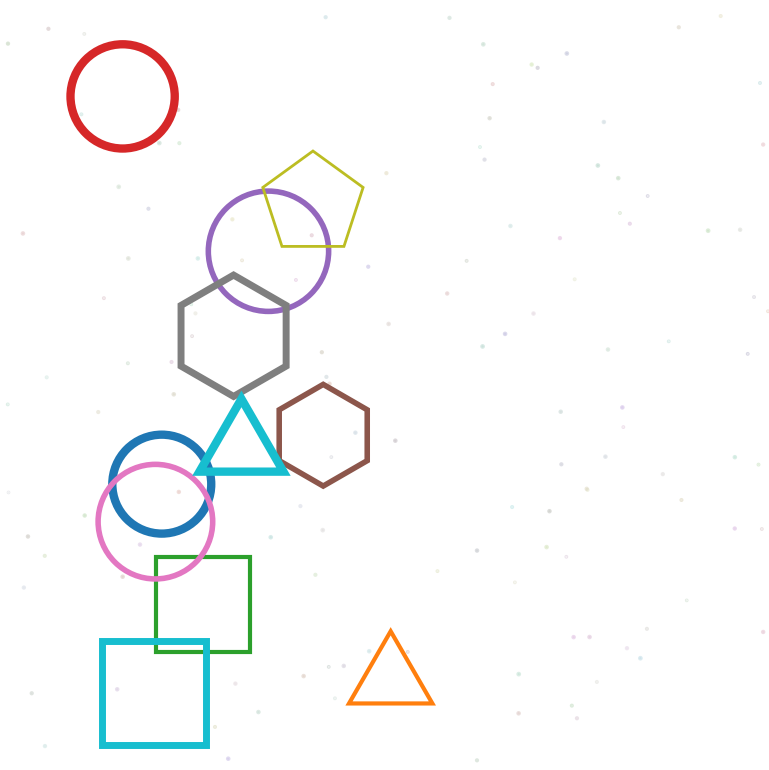[{"shape": "circle", "thickness": 3, "radius": 0.32, "center": [0.21, 0.371]}, {"shape": "triangle", "thickness": 1.5, "radius": 0.31, "center": [0.507, 0.118]}, {"shape": "square", "thickness": 1.5, "radius": 0.31, "center": [0.263, 0.215]}, {"shape": "circle", "thickness": 3, "radius": 0.34, "center": [0.159, 0.875]}, {"shape": "circle", "thickness": 2, "radius": 0.39, "center": [0.349, 0.674]}, {"shape": "hexagon", "thickness": 2, "radius": 0.33, "center": [0.42, 0.435]}, {"shape": "circle", "thickness": 2, "radius": 0.37, "center": [0.202, 0.323]}, {"shape": "hexagon", "thickness": 2.5, "radius": 0.39, "center": [0.303, 0.564]}, {"shape": "pentagon", "thickness": 1, "radius": 0.34, "center": [0.406, 0.735]}, {"shape": "square", "thickness": 2.5, "radius": 0.34, "center": [0.2, 0.1]}, {"shape": "triangle", "thickness": 3, "radius": 0.31, "center": [0.314, 0.419]}]